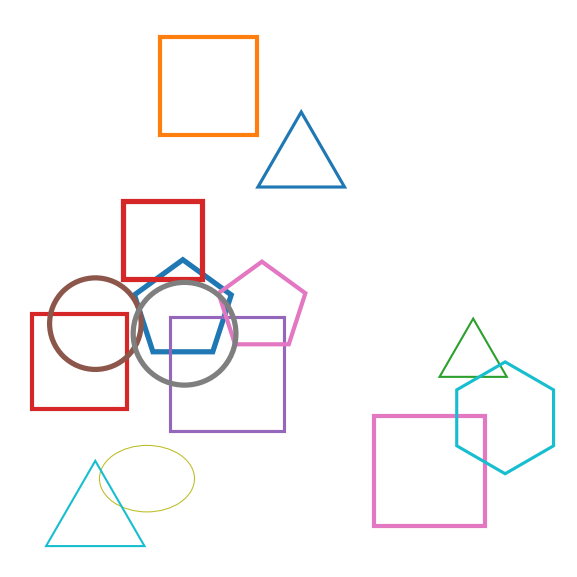[{"shape": "triangle", "thickness": 1.5, "radius": 0.43, "center": [0.522, 0.719]}, {"shape": "pentagon", "thickness": 2.5, "radius": 0.44, "center": [0.317, 0.461]}, {"shape": "square", "thickness": 2, "radius": 0.42, "center": [0.361, 0.85]}, {"shape": "triangle", "thickness": 1, "radius": 0.34, "center": [0.819, 0.38]}, {"shape": "square", "thickness": 2, "radius": 0.41, "center": [0.138, 0.373]}, {"shape": "square", "thickness": 2.5, "radius": 0.34, "center": [0.281, 0.584]}, {"shape": "square", "thickness": 1.5, "radius": 0.5, "center": [0.393, 0.352]}, {"shape": "circle", "thickness": 2.5, "radius": 0.4, "center": [0.165, 0.439]}, {"shape": "square", "thickness": 2, "radius": 0.48, "center": [0.744, 0.184]}, {"shape": "pentagon", "thickness": 2, "radius": 0.4, "center": [0.454, 0.467]}, {"shape": "circle", "thickness": 2.5, "radius": 0.44, "center": [0.32, 0.421]}, {"shape": "oval", "thickness": 0.5, "radius": 0.41, "center": [0.255, 0.17]}, {"shape": "triangle", "thickness": 1, "radius": 0.49, "center": [0.165, 0.103]}, {"shape": "hexagon", "thickness": 1.5, "radius": 0.48, "center": [0.875, 0.276]}]